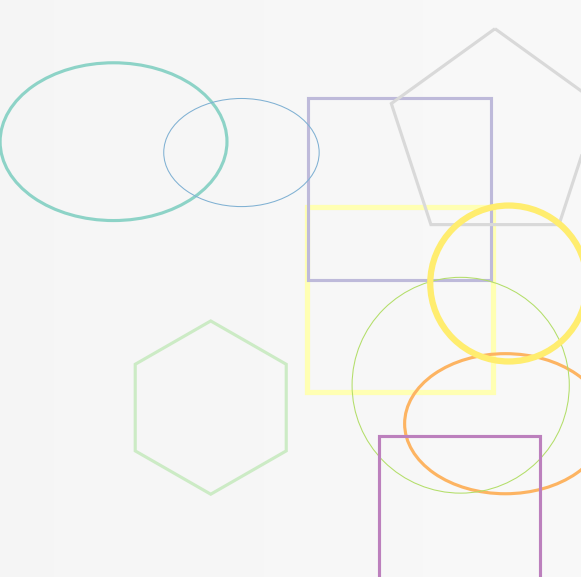[{"shape": "oval", "thickness": 1.5, "radius": 0.98, "center": [0.195, 0.754]}, {"shape": "square", "thickness": 2.5, "radius": 0.8, "center": [0.689, 0.48]}, {"shape": "square", "thickness": 1.5, "radius": 0.79, "center": [0.687, 0.672]}, {"shape": "oval", "thickness": 0.5, "radius": 0.67, "center": [0.415, 0.735]}, {"shape": "oval", "thickness": 1.5, "radius": 0.87, "center": [0.869, 0.265]}, {"shape": "circle", "thickness": 0.5, "radius": 0.93, "center": [0.793, 0.332]}, {"shape": "pentagon", "thickness": 1.5, "radius": 0.94, "center": [0.852, 0.762]}, {"shape": "square", "thickness": 1.5, "radius": 0.69, "center": [0.79, 0.105]}, {"shape": "hexagon", "thickness": 1.5, "radius": 0.75, "center": [0.363, 0.293]}, {"shape": "circle", "thickness": 3, "radius": 0.67, "center": [0.875, 0.508]}]